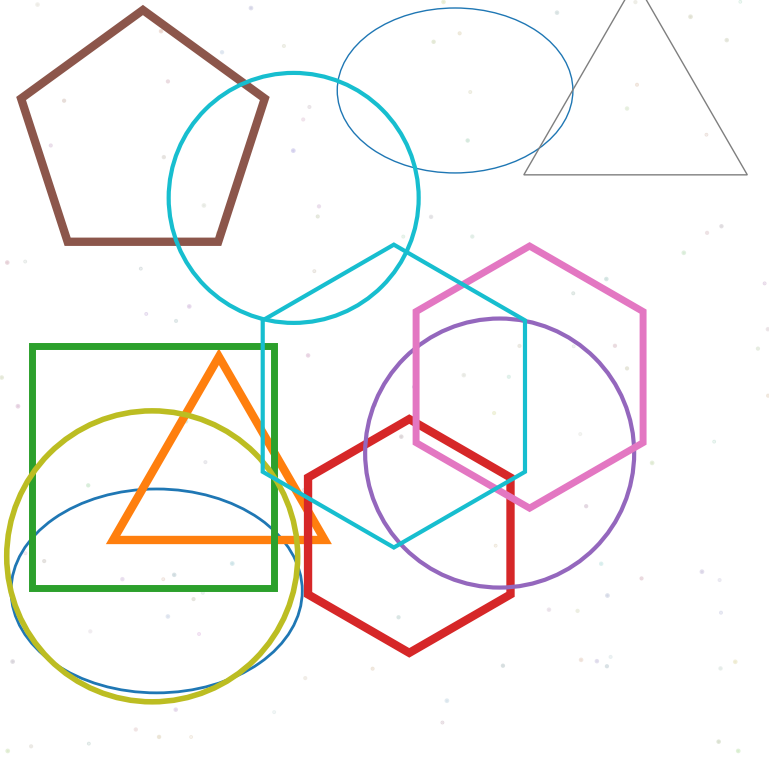[{"shape": "oval", "thickness": 1, "radius": 0.95, "center": [0.203, 0.233]}, {"shape": "oval", "thickness": 0.5, "radius": 0.77, "center": [0.591, 0.883]}, {"shape": "triangle", "thickness": 3, "radius": 0.79, "center": [0.284, 0.378]}, {"shape": "square", "thickness": 2.5, "radius": 0.79, "center": [0.199, 0.394]}, {"shape": "hexagon", "thickness": 3, "radius": 0.76, "center": [0.532, 0.304]}, {"shape": "circle", "thickness": 1.5, "radius": 0.87, "center": [0.649, 0.412]}, {"shape": "pentagon", "thickness": 3, "radius": 0.83, "center": [0.186, 0.821]}, {"shape": "hexagon", "thickness": 2.5, "radius": 0.85, "center": [0.688, 0.51]}, {"shape": "triangle", "thickness": 0.5, "radius": 0.84, "center": [0.825, 0.857]}, {"shape": "circle", "thickness": 2, "radius": 0.94, "center": [0.198, 0.277]}, {"shape": "circle", "thickness": 1.5, "radius": 0.81, "center": [0.381, 0.743]}, {"shape": "hexagon", "thickness": 1.5, "radius": 0.98, "center": [0.511, 0.486]}]